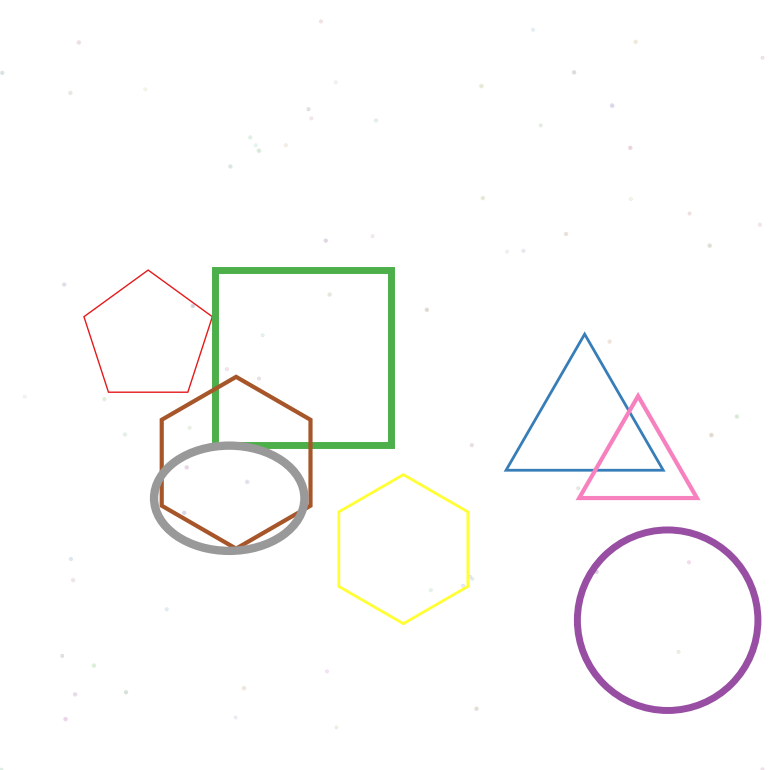[{"shape": "pentagon", "thickness": 0.5, "radius": 0.44, "center": [0.192, 0.562]}, {"shape": "triangle", "thickness": 1, "radius": 0.59, "center": [0.759, 0.448]}, {"shape": "square", "thickness": 2.5, "radius": 0.57, "center": [0.394, 0.535]}, {"shape": "circle", "thickness": 2.5, "radius": 0.59, "center": [0.867, 0.195]}, {"shape": "hexagon", "thickness": 1, "radius": 0.48, "center": [0.524, 0.287]}, {"shape": "hexagon", "thickness": 1.5, "radius": 0.56, "center": [0.307, 0.399]}, {"shape": "triangle", "thickness": 1.5, "radius": 0.44, "center": [0.829, 0.397]}, {"shape": "oval", "thickness": 3, "radius": 0.49, "center": [0.298, 0.353]}]